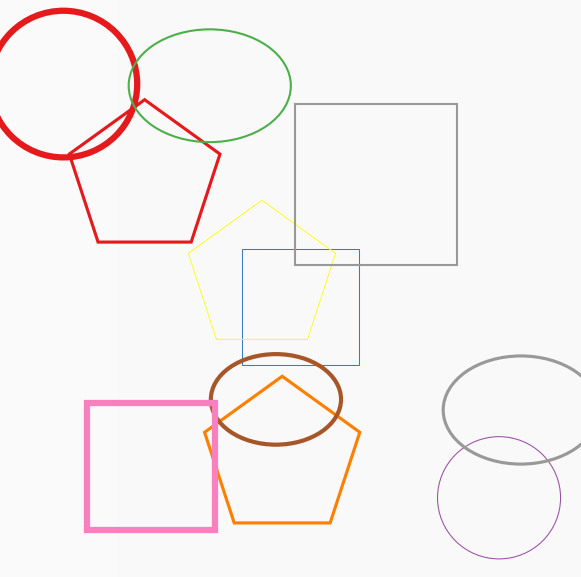[{"shape": "circle", "thickness": 3, "radius": 0.63, "center": [0.109, 0.854]}, {"shape": "pentagon", "thickness": 1.5, "radius": 0.68, "center": [0.249, 0.69]}, {"shape": "square", "thickness": 0.5, "radius": 0.5, "center": [0.517, 0.468]}, {"shape": "oval", "thickness": 1, "radius": 0.7, "center": [0.361, 0.851]}, {"shape": "circle", "thickness": 0.5, "radius": 0.53, "center": [0.859, 0.137]}, {"shape": "pentagon", "thickness": 1.5, "radius": 0.7, "center": [0.485, 0.207]}, {"shape": "pentagon", "thickness": 0.5, "radius": 0.67, "center": [0.451, 0.519]}, {"shape": "oval", "thickness": 2, "radius": 0.56, "center": [0.475, 0.308]}, {"shape": "square", "thickness": 3, "radius": 0.55, "center": [0.26, 0.191]}, {"shape": "oval", "thickness": 1.5, "radius": 0.67, "center": [0.896, 0.289]}, {"shape": "square", "thickness": 1, "radius": 0.7, "center": [0.647, 0.68]}]